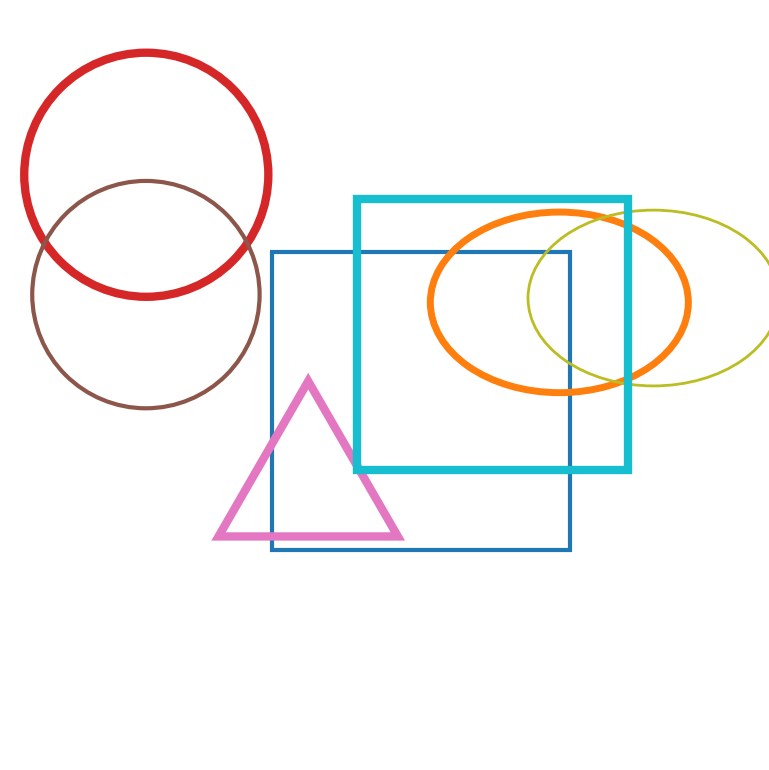[{"shape": "square", "thickness": 1.5, "radius": 0.97, "center": [0.547, 0.479]}, {"shape": "oval", "thickness": 2.5, "radius": 0.84, "center": [0.726, 0.607]}, {"shape": "circle", "thickness": 3, "radius": 0.79, "center": [0.19, 0.773]}, {"shape": "circle", "thickness": 1.5, "radius": 0.74, "center": [0.189, 0.617]}, {"shape": "triangle", "thickness": 3, "radius": 0.67, "center": [0.4, 0.371]}, {"shape": "oval", "thickness": 1, "radius": 0.82, "center": [0.849, 0.613]}, {"shape": "square", "thickness": 3, "radius": 0.88, "center": [0.64, 0.566]}]